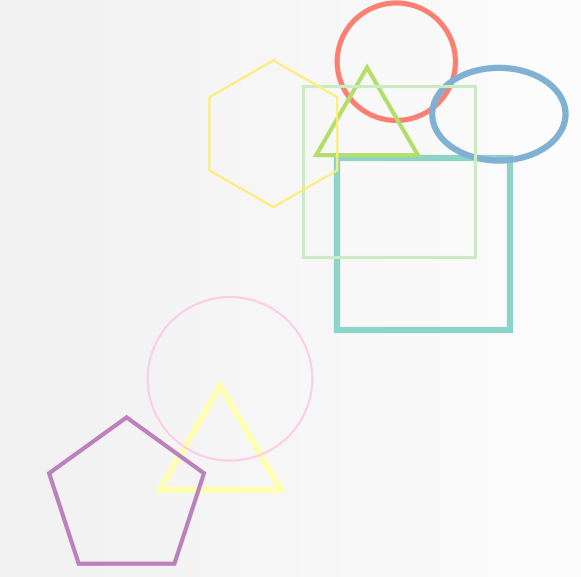[{"shape": "square", "thickness": 3, "radius": 0.74, "center": [0.729, 0.577]}, {"shape": "triangle", "thickness": 3, "radius": 0.6, "center": [0.379, 0.211]}, {"shape": "circle", "thickness": 2.5, "radius": 0.51, "center": [0.682, 0.892]}, {"shape": "oval", "thickness": 3, "radius": 0.57, "center": [0.858, 0.801]}, {"shape": "triangle", "thickness": 2, "radius": 0.51, "center": [0.631, 0.781]}, {"shape": "circle", "thickness": 1, "radius": 0.71, "center": [0.396, 0.343]}, {"shape": "pentagon", "thickness": 2, "radius": 0.7, "center": [0.218, 0.136]}, {"shape": "square", "thickness": 1.5, "radius": 0.74, "center": [0.67, 0.702]}, {"shape": "hexagon", "thickness": 1, "radius": 0.63, "center": [0.47, 0.767]}]